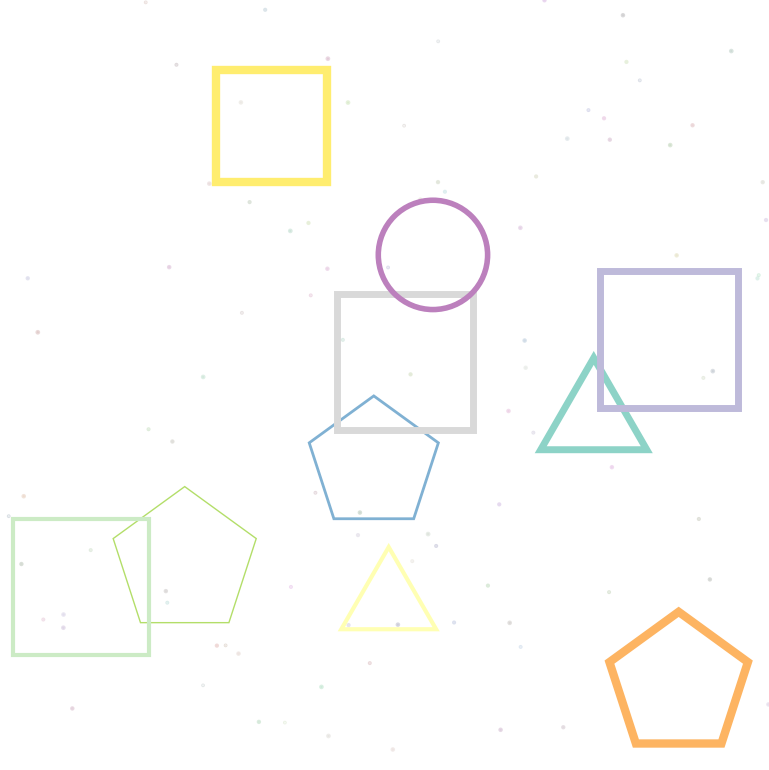[{"shape": "triangle", "thickness": 2.5, "radius": 0.4, "center": [0.771, 0.456]}, {"shape": "triangle", "thickness": 1.5, "radius": 0.36, "center": [0.505, 0.218]}, {"shape": "square", "thickness": 2.5, "radius": 0.45, "center": [0.869, 0.559]}, {"shape": "pentagon", "thickness": 1, "radius": 0.44, "center": [0.485, 0.398]}, {"shape": "pentagon", "thickness": 3, "radius": 0.47, "center": [0.881, 0.111]}, {"shape": "pentagon", "thickness": 0.5, "radius": 0.49, "center": [0.24, 0.27]}, {"shape": "square", "thickness": 2.5, "radius": 0.44, "center": [0.526, 0.53]}, {"shape": "circle", "thickness": 2, "radius": 0.35, "center": [0.562, 0.669]}, {"shape": "square", "thickness": 1.5, "radius": 0.44, "center": [0.105, 0.237]}, {"shape": "square", "thickness": 3, "radius": 0.36, "center": [0.353, 0.836]}]